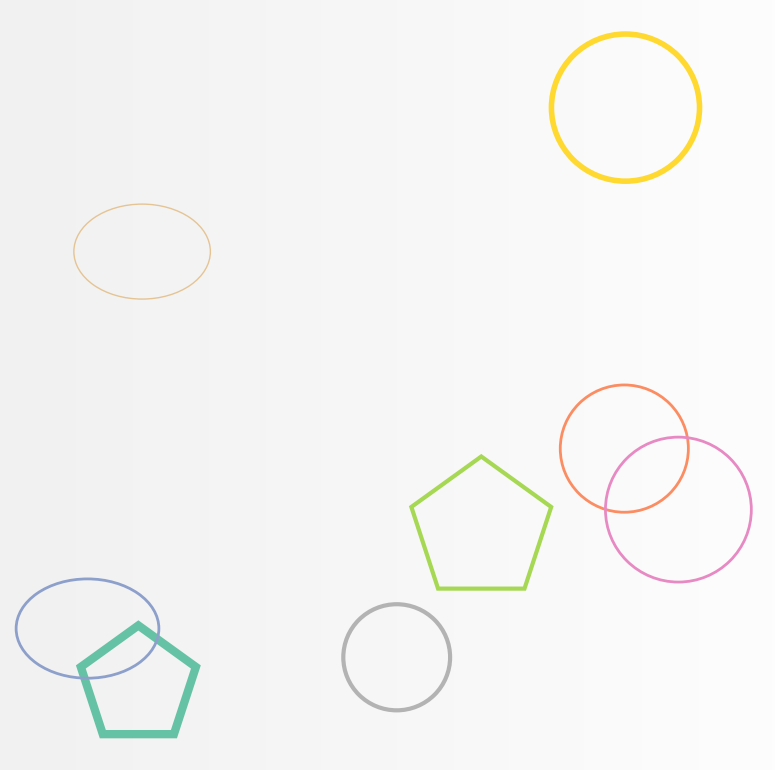[{"shape": "pentagon", "thickness": 3, "radius": 0.39, "center": [0.179, 0.11]}, {"shape": "circle", "thickness": 1, "radius": 0.41, "center": [0.806, 0.417]}, {"shape": "oval", "thickness": 1, "radius": 0.46, "center": [0.113, 0.184]}, {"shape": "circle", "thickness": 1, "radius": 0.47, "center": [0.875, 0.338]}, {"shape": "pentagon", "thickness": 1.5, "radius": 0.47, "center": [0.621, 0.312]}, {"shape": "circle", "thickness": 2, "radius": 0.48, "center": [0.807, 0.86]}, {"shape": "oval", "thickness": 0.5, "radius": 0.44, "center": [0.183, 0.673]}, {"shape": "circle", "thickness": 1.5, "radius": 0.34, "center": [0.512, 0.146]}]